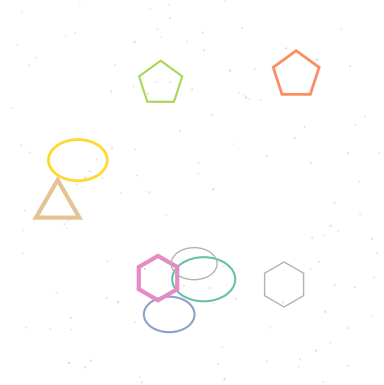[{"shape": "oval", "thickness": 1.5, "radius": 0.41, "center": [0.529, 0.275]}, {"shape": "pentagon", "thickness": 2, "radius": 0.31, "center": [0.769, 0.806]}, {"shape": "oval", "thickness": 1.5, "radius": 0.33, "center": [0.439, 0.183]}, {"shape": "hexagon", "thickness": 3, "radius": 0.29, "center": [0.41, 0.278]}, {"shape": "pentagon", "thickness": 1.5, "radius": 0.29, "center": [0.417, 0.783]}, {"shape": "oval", "thickness": 2, "radius": 0.38, "center": [0.202, 0.584]}, {"shape": "triangle", "thickness": 3, "radius": 0.33, "center": [0.15, 0.467]}, {"shape": "hexagon", "thickness": 1, "radius": 0.29, "center": [0.738, 0.261]}, {"shape": "oval", "thickness": 1, "radius": 0.3, "center": [0.504, 0.315]}]